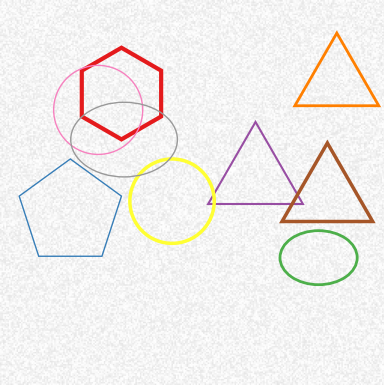[{"shape": "hexagon", "thickness": 3, "radius": 0.59, "center": [0.315, 0.757]}, {"shape": "pentagon", "thickness": 1, "radius": 0.7, "center": [0.183, 0.447]}, {"shape": "oval", "thickness": 2, "radius": 0.5, "center": [0.828, 0.331]}, {"shape": "triangle", "thickness": 1.5, "radius": 0.71, "center": [0.664, 0.541]}, {"shape": "triangle", "thickness": 2, "radius": 0.63, "center": [0.875, 0.788]}, {"shape": "circle", "thickness": 2.5, "radius": 0.55, "center": [0.447, 0.477]}, {"shape": "triangle", "thickness": 2.5, "radius": 0.68, "center": [0.85, 0.493]}, {"shape": "circle", "thickness": 1, "radius": 0.58, "center": [0.255, 0.715]}, {"shape": "oval", "thickness": 1, "radius": 0.69, "center": [0.322, 0.637]}]